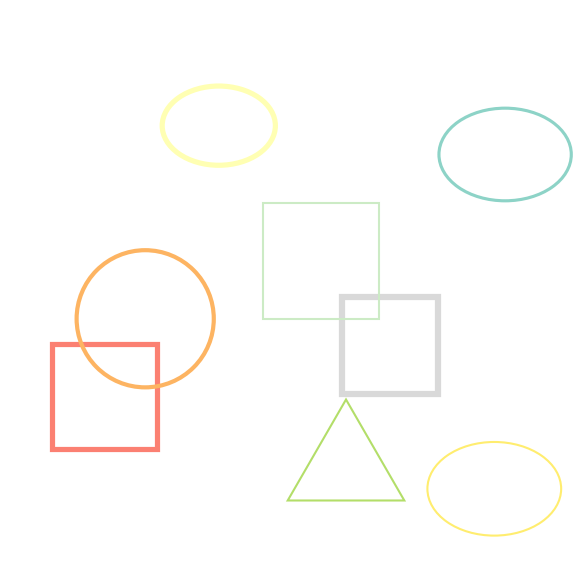[{"shape": "oval", "thickness": 1.5, "radius": 0.57, "center": [0.875, 0.732]}, {"shape": "oval", "thickness": 2.5, "radius": 0.49, "center": [0.379, 0.782]}, {"shape": "square", "thickness": 2.5, "radius": 0.45, "center": [0.181, 0.313]}, {"shape": "circle", "thickness": 2, "radius": 0.59, "center": [0.251, 0.447]}, {"shape": "triangle", "thickness": 1, "radius": 0.58, "center": [0.599, 0.191]}, {"shape": "square", "thickness": 3, "radius": 0.42, "center": [0.675, 0.401]}, {"shape": "square", "thickness": 1, "radius": 0.5, "center": [0.556, 0.547]}, {"shape": "oval", "thickness": 1, "radius": 0.58, "center": [0.856, 0.153]}]